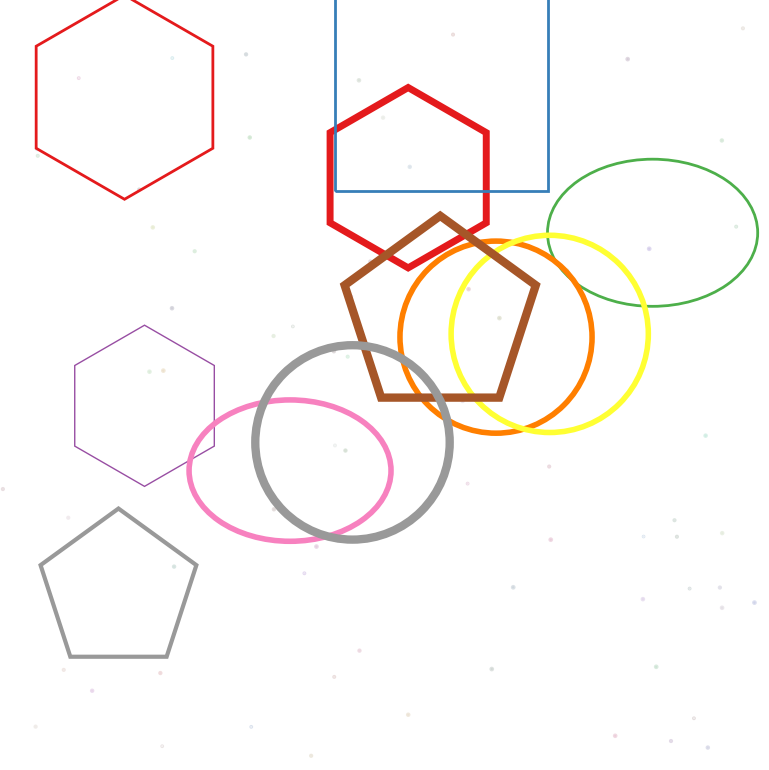[{"shape": "hexagon", "thickness": 2.5, "radius": 0.59, "center": [0.53, 0.769]}, {"shape": "hexagon", "thickness": 1, "radius": 0.66, "center": [0.162, 0.874]}, {"shape": "square", "thickness": 1, "radius": 0.69, "center": [0.573, 0.889]}, {"shape": "oval", "thickness": 1, "radius": 0.68, "center": [0.848, 0.698]}, {"shape": "hexagon", "thickness": 0.5, "radius": 0.52, "center": [0.188, 0.473]}, {"shape": "circle", "thickness": 2, "radius": 0.62, "center": [0.644, 0.562]}, {"shape": "circle", "thickness": 2, "radius": 0.64, "center": [0.714, 0.566]}, {"shape": "pentagon", "thickness": 3, "radius": 0.65, "center": [0.572, 0.589]}, {"shape": "oval", "thickness": 2, "radius": 0.66, "center": [0.377, 0.389]}, {"shape": "circle", "thickness": 3, "radius": 0.63, "center": [0.458, 0.425]}, {"shape": "pentagon", "thickness": 1.5, "radius": 0.53, "center": [0.154, 0.233]}]